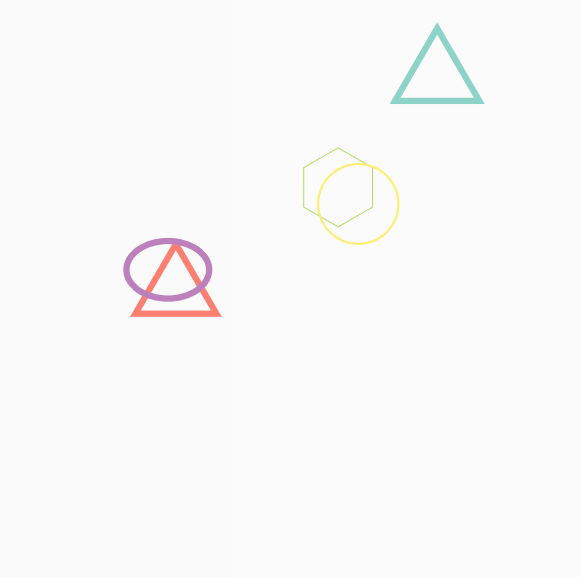[{"shape": "triangle", "thickness": 3, "radius": 0.42, "center": [0.752, 0.866]}, {"shape": "triangle", "thickness": 3, "radius": 0.4, "center": [0.303, 0.496]}, {"shape": "hexagon", "thickness": 0.5, "radius": 0.34, "center": [0.582, 0.675]}, {"shape": "oval", "thickness": 3, "radius": 0.36, "center": [0.289, 0.532]}, {"shape": "circle", "thickness": 1, "radius": 0.35, "center": [0.616, 0.646]}]